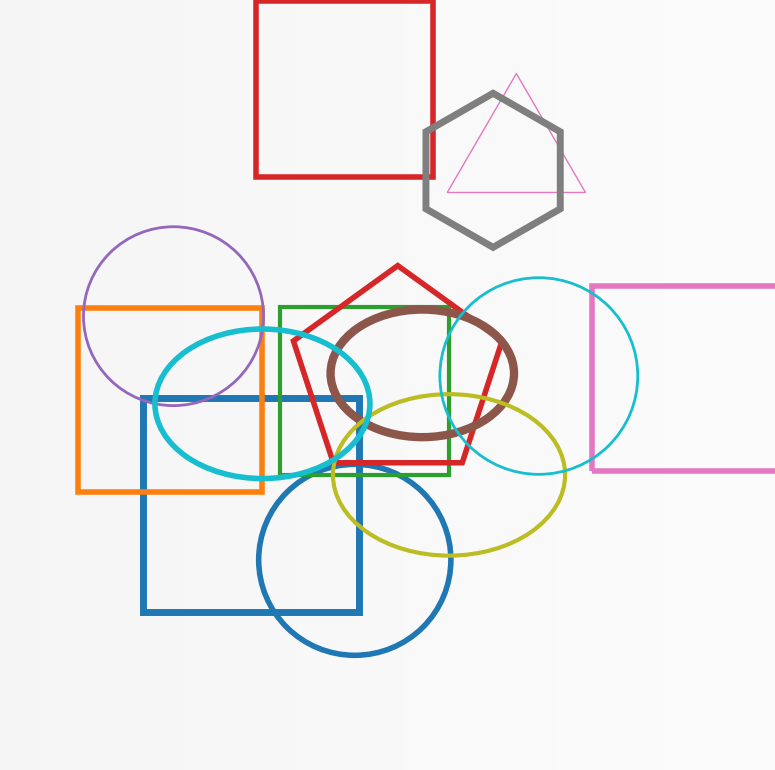[{"shape": "circle", "thickness": 2, "radius": 0.62, "center": [0.458, 0.273]}, {"shape": "square", "thickness": 2.5, "radius": 0.7, "center": [0.324, 0.344]}, {"shape": "square", "thickness": 2, "radius": 0.6, "center": [0.219, 0.48]}, {"shape": "square", "thickness": 1.5, "radius": 0.54, "center": [0.471, 0.492]}, {"shape": "square", "thickness": 2, "radius": 0.57, "center": [0.444, 0.884]}, {"shape": "pentagon", "thickness": 2, "radius": 0.71, "center": [0.513, 0.514]}, {"shape": "circle", "thickness": 1, "radius": 0.58, "center": [0.224, 0.589]}, {"shape": "oval", "thickness": 3, "radius": 0.59, "center": [0.545, 0.515]}, {"shape": "triangle", "thickness": 0.5, "radius": 0.51, "center": [0.666, 0.802]}, {"shape": "square", "thickness": 2, "radius": 0.6, "center": [0.884, 0.508]}, {"shape": "hexagon", "thickness": 2.5, "radius": 0.5, "center": [0.636, 0.779]}, {"shape": "oval", "thickness": 1.5, "radius": 0.75, "center": [0.579, 0.383]}, {"shape": "circle", "thickness": 1, "radius": 0.64, "center": [0.695, 0.512]}, {"shape": "oval", "thickness": 2, "radius": 0.69, "center": [0.339, 0.476]}]